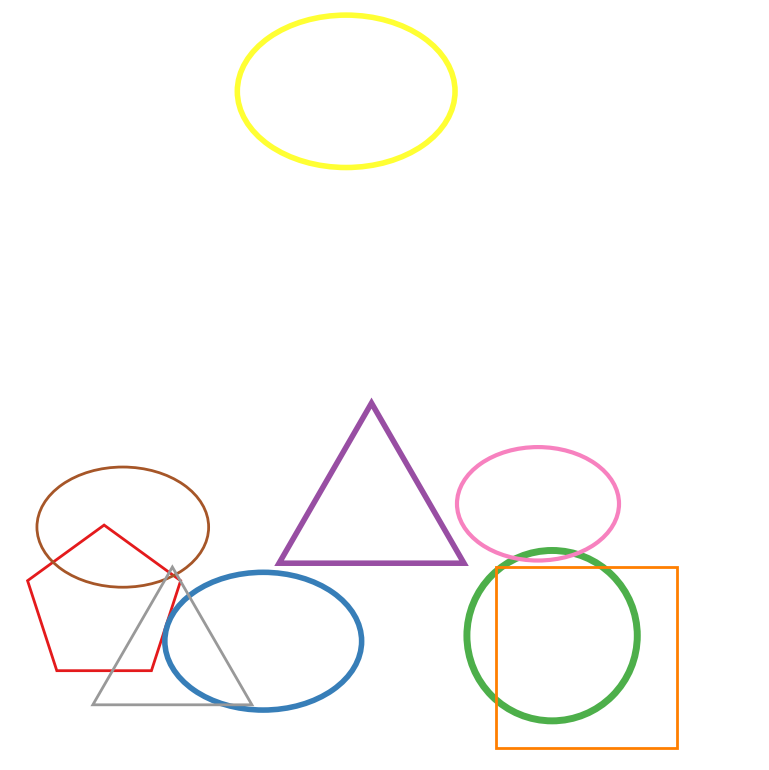[{"shape": "pentagon", "thickness": 1, "radius": 0.52, "center": [0.135, 0.214]}, {"shape": "oval", "thickness": 2, "radius": 0.64, "center": [0.342, 0.167]}, {"shape": "circle", "thickness": 2.5, "radius": 0.55, "center": [0.717, 0.174]}, {"shape": "triangle", "thickness": 2, "radius": 0.69, "center": [0.482, 0.338]}, {"shape": "square", "thickness": 1, "radius": 0.59, "center": [0.762, 0.146]}, {"shape": "oval", "thickness": 2, "radius": 0.71, "center": [0.45, 0.881]}, {"shape": "oval", "thickness": 1, "radius": 0.56, "center": [0.159, 0.315]}, {"shape": "oval", "thickness": 1.5, "radius": 0.53, "center": [0.699, 0.346]}, {"shape": "triangle", "thickness": 1, "radius": 0.6, "center": [0.224, 0.144]}]